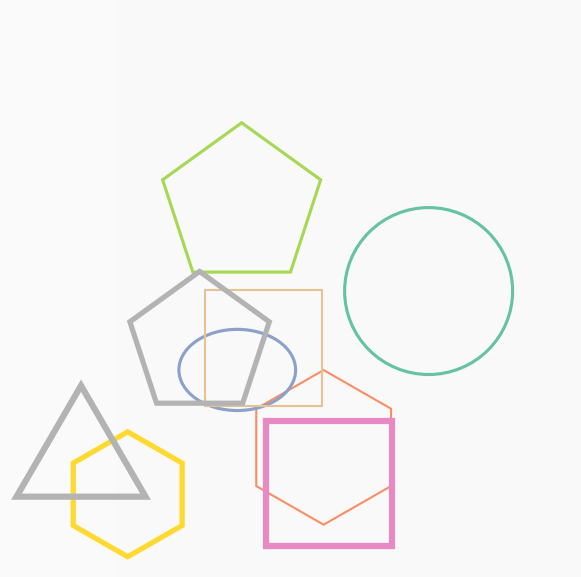[{"shape": "circle", "thickness": 1.5, "radius": 0.72, "center": [0.737, 0.495]}, {"shape": "hexagon", "thickness": 1, "radius": 0.67, "center": [0.557, 0.224]}, {"shape": "oval", "thickness": 1.5, "radius": 0.5, "center": [0.408, 0.359]}, {"shape": "square", "thickness": 3, "radius": 0.54, "center": [0.567, 0.162]}, {"shape": "pentagon", "thickness": 1.5, "radius": 0.71, "center": [0.416, 0.644]}, {"shape": "hexagon", "thickness": 2.5, "radius": 0.54, "center": [0.22, 0.143]}, {"shape": "square", "thickness": 1, "radius": 0.5, "center": [0.453, 0.397]}, {"shape": "triangle", "thickness": 3, "radius": 0.64, "center": [0.139, 0.203]}, {"shape": "pentagon", "thickness": 2.5, "radius": 0.63, "center": [0.343, 0.403]}]